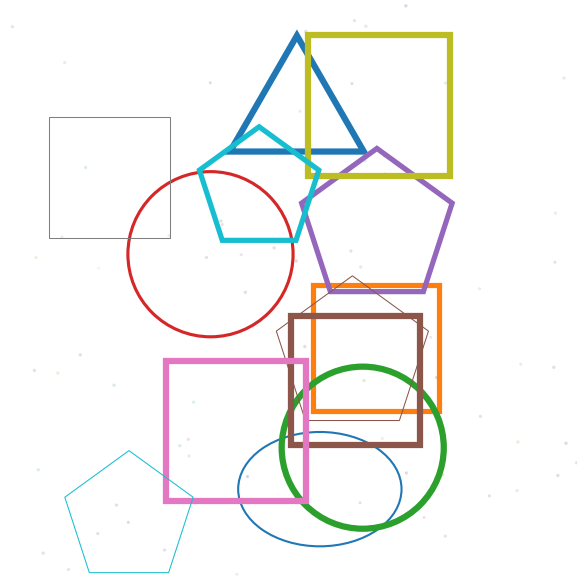[{"shape": "oval", "thickness": 1, "radius": 0.71, "center": [0.554, 0.152]}, {"shape": "triangle", "thickness": 3, "radius": 0.67, "center": [0.514, 0.804]}, {"shape": "square", "thickness": 2.5, "radius": 0.55, "center": [0.652, 0.396]}, {"shape": "circle", "thickness": 3, "radius": 0.7, "center": [0.628, 0.224]}, {"shape": "circle", "thickness": 1.5, "radius": 0.72, "center": [0.364, 0.559]}, {"shape": "pentagon", "thickness": 2.5, "radius": 0.69, "center": [0.653, 0.605]}, {"shape": "pentagon", "thickness": 0.5, "radius": 0.69, "center": [0.61, 0.383]}, {"shape": "square", "thickness": 3, "radius": 0.56, "center": [0.615, 0.34]}, {"shape": "square", "thickness": 3, "radius": 0.61, "center": [0.409, 0.252]}, {"shape": "square", "thickness": 0.5, "radius": 0.52, "center": [0.19, 0.691]}, {"shape": "square", "thickness": 3, "radius": 0.61, "center": [0.656, 0.817]}, {"shape": "pentagon", "thickness": 2.5, "radius": 0.54, "center": [0.449, 0.671]}, {"shape": "pentagon", "thickness": 0.5, "radius": 0.58, "center": [0.223, 0.102]}]